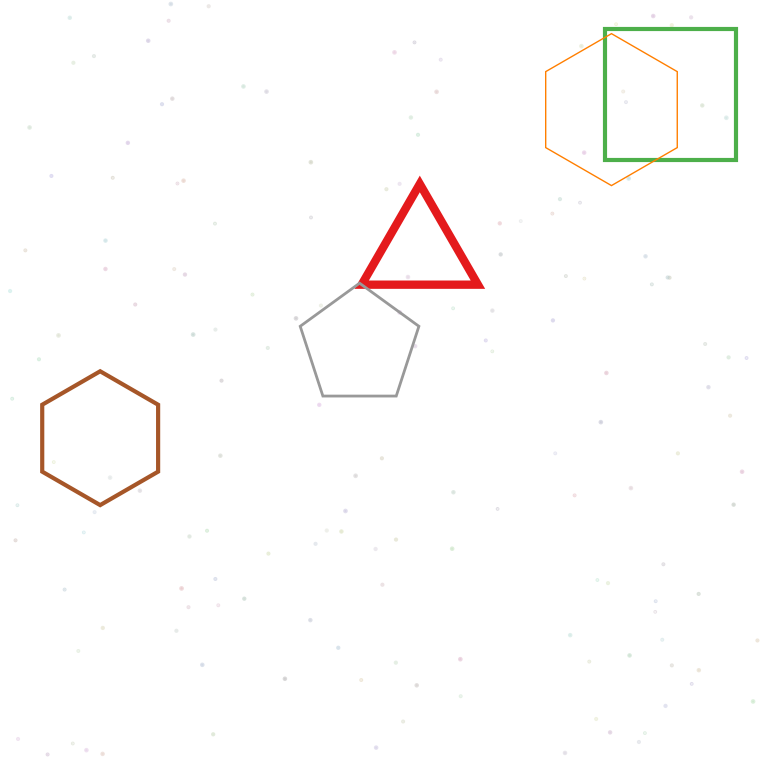[{"shape": "triangle", "thickness": 3, "radius": 0.44, "center": [0.545, 0.674]}, {"shape": "square", "thickness": 1.5, "radius": 0.43, "center": [0.871, 0.877]}, {"shape": "hexagon", "thickness": 0.5, "radius": 0.49, "center": [0.794, 0.858]}, {"shape": "hexagon", "thickness": 1.5, "radius": 0.43, "center": [0.13, 0.431]}, {"shape": "pentagon", "thickness": 1, "radius": 0.41, "center": [0.467, 0.551]}]